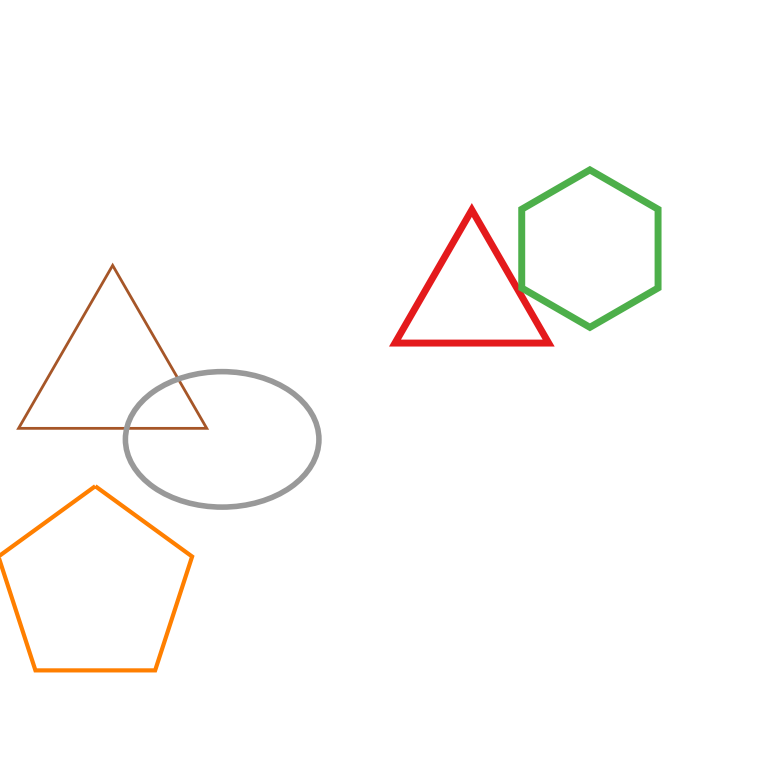[{"shape": "triangle", "thickness": 2.5, "radius": 0.58, "center": [0.613, 0.612]}, {"shape": "hexagon", "thickness": 2.5, "radius": 0.51, "center": [0.766, 0.677]}, {"shape": "pentagon", "thickness": 1.5, "radius": 0.66, "center": [0.124, 0.236]}, {"shape": "triangle", "thickness": 1, "radius": 0.71, "center": [0.146, 0.514]}, {"shape": "oval", "thickness": 2, "radius": 0.63, "center": [0.289, 0.429]}]